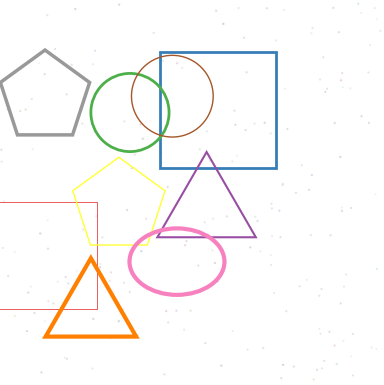[{"shape": "square", "thickness": 0.5, "radius": 0.7, "center": [0.111, 0.336]}, {"shape": "square", "thickness": 2, "radius": 0.75, "center": [0.566, 0.714]}, {"shape": "circle", "thickness": 2, "radius": 0.51, "center": [0.338, 0.708]}, {"shape": "triangle", "thickness": 1.5, "radius": 0.74, "center": [0.537, 0.458]}, {"shape": "triangle", "thickness": 3, "radius": 0.68, "center": [0.236, 0.194]}, {"shape": "pentagon", "thickness": 1, "radius": 0.63, "center": [0.309, 0.466]}, {"shape": "circle", "thickness": 1, "radius": 0.53, "center": [0.448, 0.75]}, {"shape": "oval", "thickness": 3, "radius": 0.62, "center": [0.46, 0.32]}, {"shape": "pentagon", "thickness": 2.5, "radius": 0.61, "center": [0.117, 0.748]}]